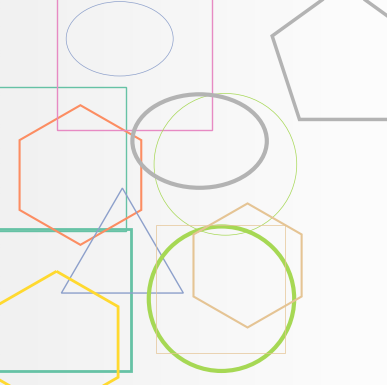[{"shape": "square", "thickness": 1, "radius": 0.94, "center": [0.138, 0.587]}, {"shape": "square", "thickness": 2, "radius": 0.92, "center": [0.153, 0.22]}, {"shape": "hexagon", "thickness": 1.5, "radius": 0.91, "center": [0.208, 0.545]}, {"shape": "oval", "thickness": 0.5, "radius": 0.69, "center": [0.309, 0.899]}, {"shape": "triangle", "thickness": 1, "radius": 0.91, "center": [0.316, 0.33]}, {"shape": "square", "thickness": 1, "radius": 1.0, "center": [0.347, 0.861]}, {"shape": "circle", "thickness": 0.5, "radius": 0.92, "center": [0.582, 0.573]}, {"shape": "circle", "thickness": 3, "radius": 0.94, "center": [0.572, 0.224]}, {"shape": "hexagon", "thickness": 2, "radius": 0.92, "center": [0.146, 0.112]}, {"shape": "hexagon", "thickness": 1.5, "radius": 0.81, "center": [0.639, 0.31]}, {"shape": "square", "thickness": 0.5, "radius": 0.83, "center": [0.569, 0.249]}, {"shape": "pentagon", "thickness": 2.5, "radius": 0.97, "center": [0.887, 0.847]}, {"shape": "oval", "thickness": 3, "radius": 0.87, "center": [0.515, 0.634]}]